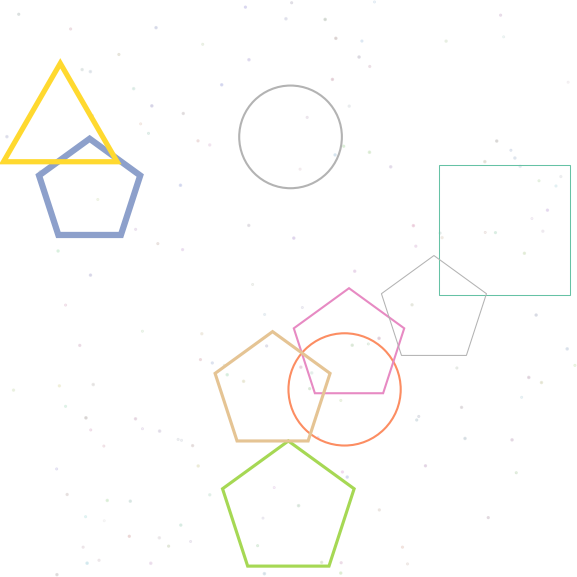[{"shape": "square", "thickness": 0.5, "radius": 0.57, "center": [0.874, 0.601]}, {"shape": "circle", "thickness": 1, "radius": 0.49, "center": [0.597, 0.325]}, {"shape": "pentagon", "thickness": 3, "radius": 0.46, "center": [0.155, 0.667]}, {"shape": "pentagon", "thickness": 1, "radius": 0.5, "center": [0.604, 0.4]}, {"shape": "pentagon", "thickness": 1.5, "radius": 0.6, "center": [0.499, 0.116]}, {"shape": "triangle", "thickness": 2.5, "radius": 0.57, "center": [0.104, 0.776]}, {"shape": "pentagon", "thickness": 1.5, "radius": 0.52, "center": [0.472, 0.32]}, {"shape": "pentagon", "thickness": 0.5, "radius": 0.48, "center": [0.751, 0.461]}, {"shape": "circle", "thickness": 1, "radius": 0.44, "center": [0.503, 0.762]}]